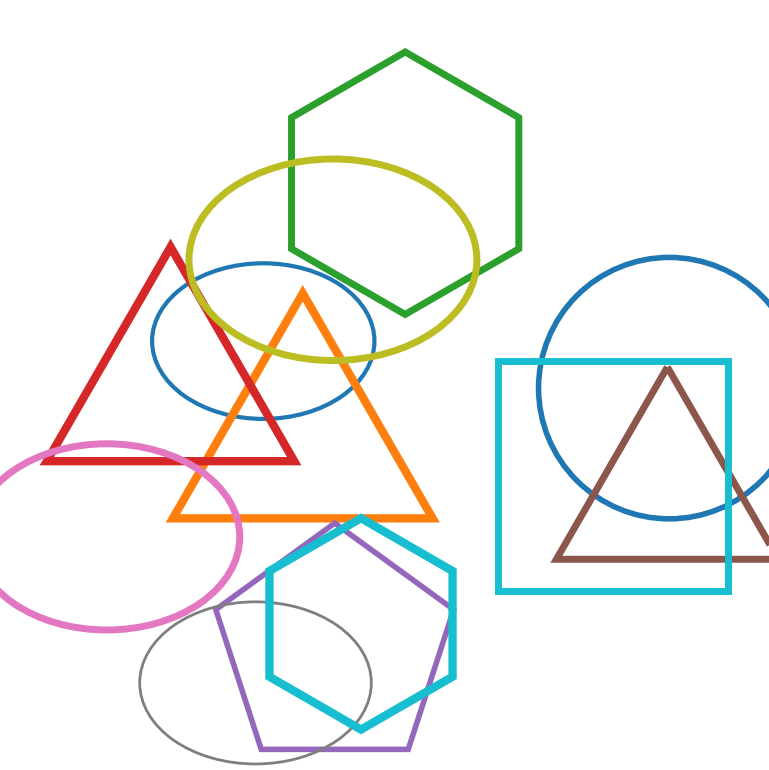[{"shape": "oval", "thickness": 1.5, "radius": 0.72, "center": [0.342, 0.557]}, {"shape": "circle", "thickness": 2, "radius": 0.85, "center": [0.869, 0.496]}, {"shape": "triangle", "thickness": 3, "radius": 0.97, "center": [0.393, 0.424]}, {"shape": "hexagon", "thickness": 2.5, "radius": 0.85, "center": [0.526, 0.762]}, {"shape": "triangle", "thickness": 3, "radius": 0.93, "center": [0.222, 0.494]}, {"shape": "pentagon", "thickness": 2, "radius": 0.81, "center": [0.435, 0.158]}, {"shape": "triangle", "thickness": 2.5, "radius": 0.83, "center": [0.867, 0.357]}, {"shape": "oval", "thickness": 2.5, "radius": 0.86, "center": [0.139, 0.303]}, {"shape": "oval", "thickness": 1, "radius": 0.75, "center": [0.332, 0.113]}, {"shape": "oval", "thickness": 2.5, "radius": 0.93, "center": [0.432, 0.663]}, {"shape": "square", "thickness": 2.5, "radius": 0.75, "center": [0.797, 0.382]}, {"shape": "hexagon", "thickness": 3, "radius": 0.69, "center": [0.469, 0.19]}]